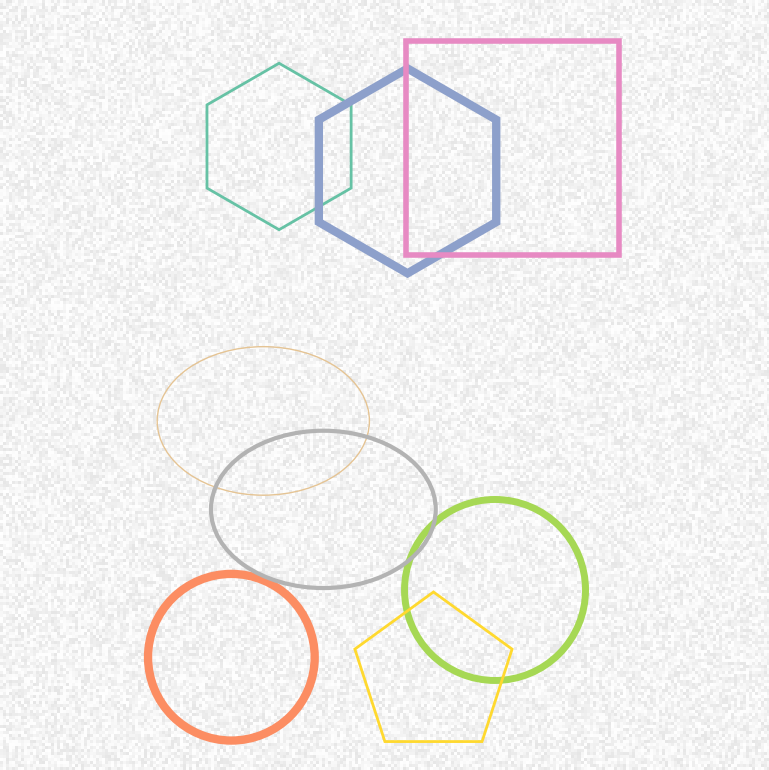[{"shape": "hexagon", "thickness": 1, "radius": 0.54, "center": [0.362, 0.81]}, {"shape": "circle", "thickness": 3, "radius": 0.54, "center": [0.3, 0.146]}, {"shape": "hexagon", "thickness": 3, "radius": 0.66, "center": [0.529, 0.778]}, {"shape": "square", "thickness": 2, "radius": 0.69, "center": [0.665, 0.808]}, {"shape": "circle", "thickness": 2.5, "radius": 0.59, "center": [0.643, 0.234]}, {"shape": "pentagon", "thickness": 1, "radius": 0.54, "center": [0.563, 0.124]}, {"shape": "oval", "thickness": 0.5, "radius": 0.69, "center": [0.342, 0.453]}, {"shape": "oval", "thickness": 1.5, "radius": 0.73, "center": [0.42, 0.338]}]